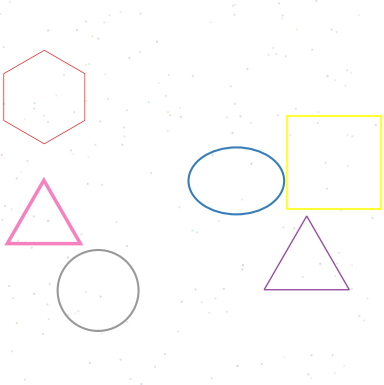[{"shape": "hexagon", "thickness": 0.5, "radius": 0.61, "center": [0.115, 0.748]}, {"shape": "oval", "thickness": 1.5, "radius": 0.62, "center": [0.614, 0.53]}, {"shape": "triangle", "thickness": 1, "radius": 0.64, "center": [0.797, 0.311]}, {"shape": "square", "thickness": 1.5, "radius": 0.61, "center": [0.867, 0.578]}, {"shape": "triangle", "thickness": 2.5, "radius": 0.55, "center": [0.114, 0.422]}, {"shape": "circle", "thickness": 1.5, "radius": 0.53, "center": [0.255, 0.246]}]